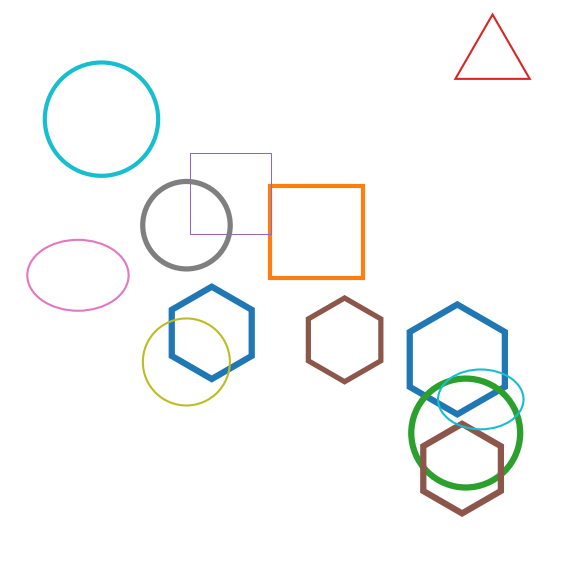[{"shape": "hexagon", "thickness": 3, "radius": 0.4, "center": [0.367, 0.423]}, {"shape": "hexagon", "thickness": 3, "radius": 0.48, "center": [0.792, 0.377]}, {"shape": "square", "thickness": 2, "radius": 0.4, "center": [0.548, 0.598]}, {"shape": "circle", "thickness": 3, "radius": 0.47, "center": [0.806, 0.249]}, {"shape": "triangle", "thickness": 1, "radius": 0.37, "center": [0.853, 0.9]}, {"shape": "square", "thickness": 0.5, "radius": 0.35, "center": [0.399, 0.664]}, {"shape": "hexagon", "thickness": 2.5, "radius": 0.36, "center": [0.597, 0.411]}, {"shape": "hexagon", "thickness": 3, "radius": 0.39, "center": [0.8, 0.188]}, {"shape": "oval", "thickness": 1, "radius": 0.44, "center": [0.135, 0.522]}, {"shape": "circle", "thickness": 2.5, "radius": 0.38, "center": [0.323, 0.609]}, {"shape": "circle", "thickness": 1, "radius": 0.38, "center": [0.323, 0.372]}, {"shape": "circle", "thickness": 2, "radius": 0.49, "center": [0.176, 0.793]}, {"shape": "oval", "thickness": 1, "radius": 0.37, "center": [0.833, 0.308]}]